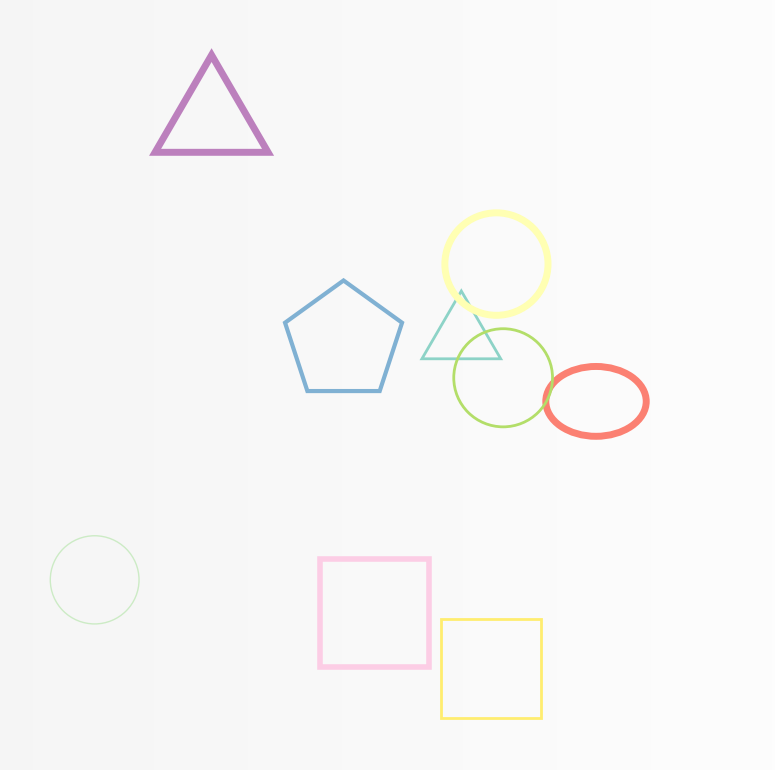[{"shape": "triangle", "thickness": 1, "radius": 0.29, "center": [0.595, 0.563]}, {"shape": "circle", "thickness": 2.5, "radius": 0.33, "center": [0.641, 0.657]}, {"shape": "oval", "thickness": 2.5, "radius": 0.32, "center": [0.769, 0.479]}, {"shape": "pentagon", "thickness": 1.5, "radius": 0.4, "center": [0.443, 0.556]}, {"shape": "circle", "thickness": 1, "radius": 0.32, "center": [0.649, 0.509]}, {"shape": "square", "thickness": 2, "radius": 0.35, "center": [0.483, 0.204]}, {"shape": "triangle", "thickness": 2.5, "radius": 0.42, "center": [0.273, 0.844]}, {"shape": "circle", "thickness": 0.5, "radius": 0.29, "center": [0.122, 0.247]}, {"shape": "square", "thickness": 1, "radius": 0.32, "center": [0.634, 0.132]}]